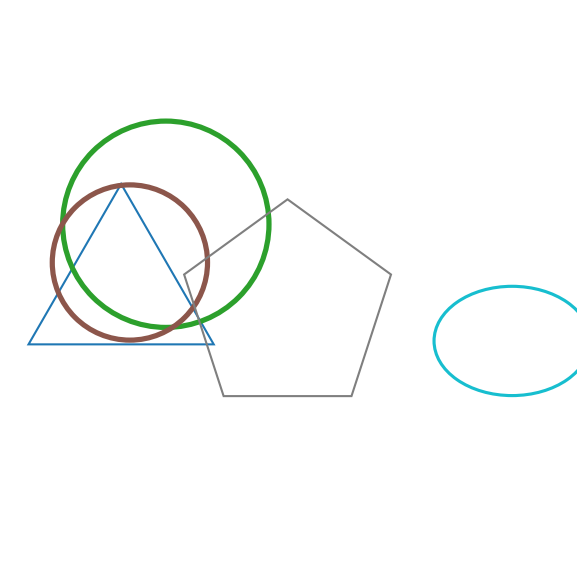[{"shape": "triangle", "thickness": 1, "radius": 0.93, "center": [0.21, 0.495]}, {"shape": "circle", "thickness": 2.5, "radius": 0.89, "center": [0.287, 0.611]}, {"shape": "circle", "thickness": 2.5, "radius": 0.67, "center": [0.225, 0.545]}, {"shape": "pentagon", "thickness": 1, "radius": 0.94, "center": [0.498, 0.466]}, {"shape": "oval", "thickness": 1.5, "radius": 0.68, "center": [0.887, 0.409]}]